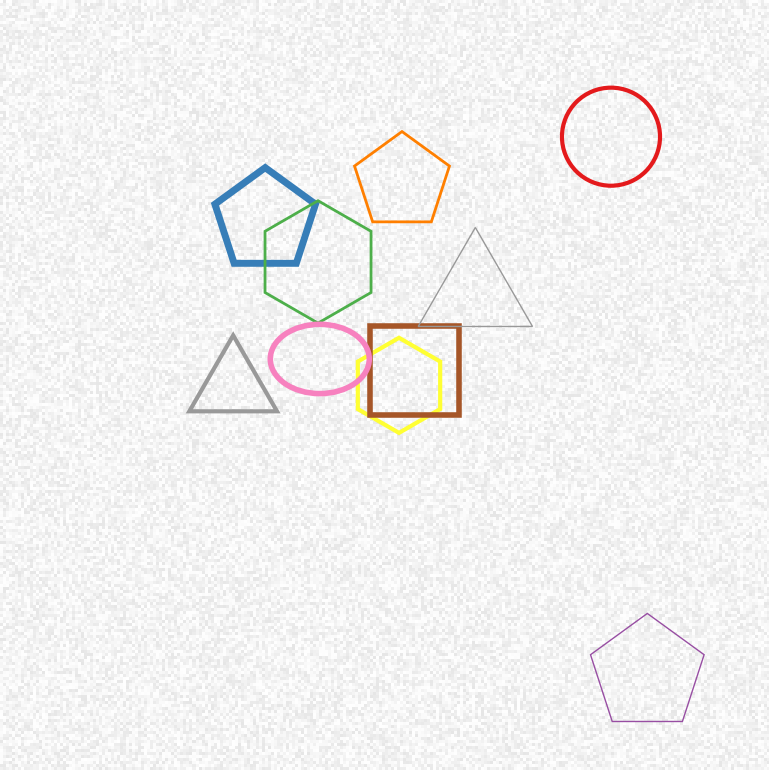[{"shape": "circle", "thickness": 1.5, "radius": 0.32, "center": [0.793, 0.822]}, {"shape": "pentagon", "thickness": 2.5, "radius": 0.34, "center": [0.344, 0.714]}, {"shape": "hexagon", "thickness": 1, "radius": 0.4, "center": [0.413, 0.66]}, {"shape": "pentagon", "thickness": 0.5, "radius": 0.39, "center": [0.841, 0.126]}, {"shape": "pentagon", "thickness": 1, "radius": 0.32, "center": [0.522, 0.764]}, {"shape": "hexagon", "thickness": 1.5, "radius": 0.31, "center": [0.518, 0.5]}, {"shape": "square", "thickness": 2, "radius": 0.29, "center": [0.538, 0.519]}, {"shape": "oval", "thickness": 2, "radius": 0.32, "center": [0.415, 0.534]}, {"shape": "triangle", "thickness": 0.5, "radius": 0.43, "center": [0.617, 0.619]}, {"shape": "triangle", "thickness": 1.5, "radius": 0.33, "center": [0.303, 0.499]}]